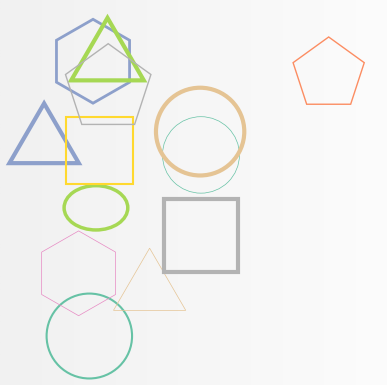[{"shape": "circle", "thickness": 0.5, "radius": 0.5, "center": [0.519, 0.598]}, {"shape": "circle", "thickness": 1.5, "radius": 0.55, "center": [0.231, 0.127]}, {"shape": "pentagon", "thickness": 1, "radius": 0.48, "center": [0.848, 0.807]}, {"shape": "hexagon", "thickness": 2, "radius": 0.54, "center": [0.24, 0.841]}, {"shape": "triangle", "thickness": 3, "radius": 0.52, "center": [0.114, 0.628]}, {"shape": "hexagon", "thickness": 0.5, "radius": 0.55, "center": [0.203, 0.29]}, {"shape": "oval", "thickness": 2.5, "radius": 0.41, "center": [0.248, 0.46]}, {"shape": "triangle", "thickness": 3, "radius": 0.54, "center": [0.277, 0.845]}, {"shape": "square", "thickness": 1.5, "radius": 0.43, "center": [0.257, 0.61]}, {"shape": "triangle", "thickness": 0.5, "radius": 0.54, "center": [0.386, 0.248]}, {"shape": "circle", "thickness": 3, "radius": 0.57, "center": [0.516, 0.658]}, {"shape": "square", "thickness": 3, "radius": 0.48, "center": [0.518, 0.389]}, {"shape": "pentagon", "thickness": 1, "radius": 0.58, "center": [0.279, 0.771]}]